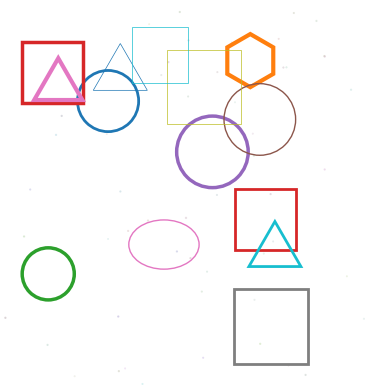[{"shape": "triangle", "thickness": 0.5, "radius": 0.41, "center": [0.312, 0.806]}, {"shape": "circle", "thickness": 2, "radius": 0.4, "center": [0.281, 0.738]}, {"shape": "hexagon", "thickness": 3, "radius": 0.34, "center": [0.65, 0.843]}, {"shape": "circle", "thickness": 2.5, "radius": 0.34, "center": [0.125, 0.289]}, {"shape": "square", "thickness": 2, "radius": 0.4, "center": [0.689, 0.429]}, {"shape": "square", "thickness": 2.5, "radius": 0.4, "center": [0.136, 0.812]}, {"shape": "circle", "thickness": 2.5, "radius": 0.46, "center": [0.552, 0.606]}, {"shape": "circle", "thickness": 1, "radius": 0.47, "center": [0.675, 0.69]}, {"shape": "oval", "thickness": 1, "radius": 0.46, "center": [0.426, 0.365]}, {"shape": "triangle", "thickness": 3, "radius": 0.36, "center": [0.151, 0.776]}, {"shape": "square", "thickness": 2, "radius": 0.49, "center": [0.704, 0.153]}, {"shape": "square", "thickness": 0.5, "radius": 0.48, "center": [0.529, 0.774]}, {"shape": "triangle", "thickness": 2, "radius": 0.39, "center": [0.714, 0.347]}, {"shape": "square", "thickness": 0.5, "radius": 0.36, "center": [0.416, 0.857]}]